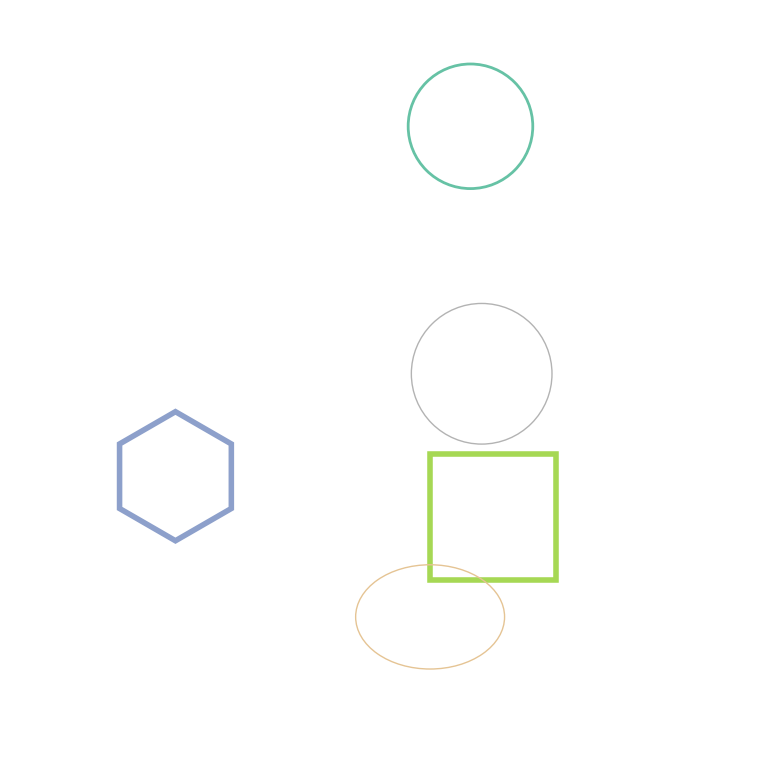[{"shape": "circle", "thickness": 1, "radius": 0.4, "center": [0.611, 0.836]}, {"shape": "hexagon", "thickness": 2, "radius": 0.42, "center": [0.228, 0.382]}, {"shape": "square", "thickness": 2, "radius": 0.41, "center": [0.64, 0.328]}, {"shape": "oval", "thickness": 0.5, "radius": 0.48, "center": [0.559, 0.199]}, {"shape": "circle", "thickness": 0.5, "radius": 0.46, "center": [0.626, 0.515]}]